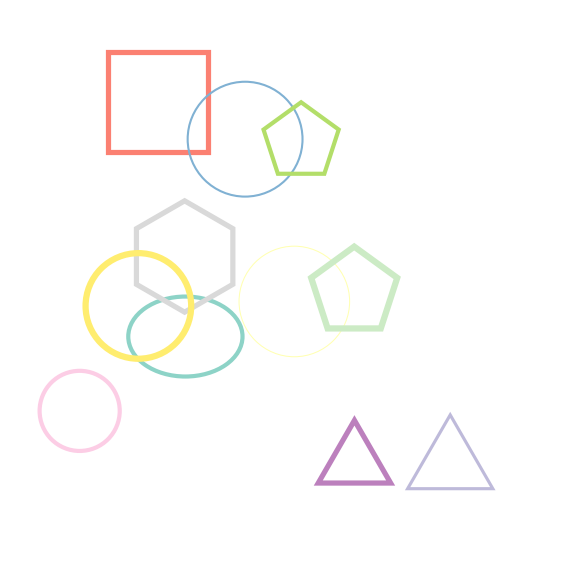[{"shape": "oval", "thickness": 2, "radius": 0.49, "center": [0.321, 0.416]}, {"shape": "circle", "thickness": 0.5, "radius": 0.48, "center": [0.51, 0.477]}, {"shape": "triangle", "thickness": 1.5, "radius": 0.43, "center": [0.78, 0.196]}, {"shape": "square", "thickness": 2.5, "radius": 0.43, "center": [0.274, 0.822]}, {"shape": "circle", "thickness": 1, "radius": 0.5, "center": [0.424, 0.758]}, {"shape": "pentagon", "thickness": 2, "radius": 0.34, "center": [0.521, 0.754]}, {"shape": "circle", "thickness": 2, "radius": 0.35, "center": [0.138, 0.288]}, {"shape": "hexagon", "thickness": 2.5, "radius": 0.48, "center": [0.32, 0.555]}, {"shape": "triangle", "thickness": 2.5, "radius": 0.36, "center": [0.614, 0.199]}, {"shape": "pentagon", "thickness": 3, "radius": 0.39, "center": [0.613, 0.494]}, {"shape": "circle", "thickness": 3, "radius": 0.46, "center": [0.24, 0.469]}]